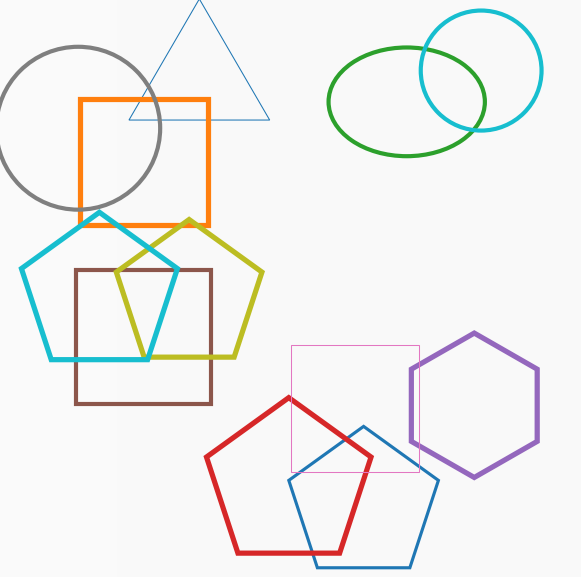[{"shape": "triangle", "thickness": 0.5, "radius": 0.7, "center": [0.343, 0.861]}, {"shape": "pentagon", "thickness": 1.5, "radius": 0.68, "center": [0.626, 0.125]}, {"shape": "square", "thickness": 2.5, "radius": 0.55, "center": [0.248, 0.719]}, {"shape": "oval", "thickness": 2, "radius": 0.67, "center": [0.7, 0.823]}, {"shape": "pentagon", "thickness": 2.5, "radius": 0.74, "center": [0.497, 0.162]}, {"shape": "hexagon", "thickness": 2.5, "radius": 0.63, "center": [0.816, 0.297]}, {"shape": "square", "thickness": 2, "radius": 0.58, "center": [0.247, 0.416]}, {"shape": "square", "thickness": 0.5, "radius": 0.55, "center": [0.611, 0.292]}, {"shape": "circle", "thickness": 2, "radius": 0.71, "center": [0.135, 0.777]}, {"shape": "pentagon", "thickness": 2.5, "radius": 0.66, "center": [0.325, 0.487]}, {"shape": "circle", "thickness": 2, "radius": 0.52, "center": [0.828, 0.877]}, {"shape": "pentagon", "thickness": 2.5, "radius": 0.71, "center": [0.171, 0.49]}]